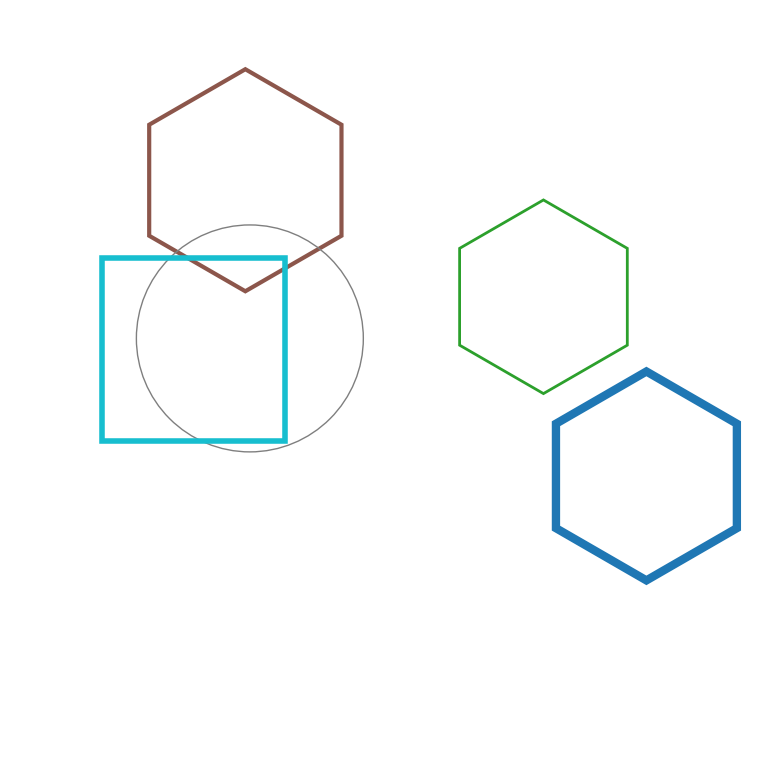[{"shape": "hexagon", "thickness": 3, "radius": 0.68, "center": [0.839, 0.382]}, {"shape": "hexagon", "thickness": 1, "radius": 0.63, "center": [0.706, 0.615]}, {"shape": "hexagon", "thickness": 1.5, "radius": 0.72, "center": [0.319, 0.766]}, {"shape": "circle", "thickness": 0.5, "radius": 0.74, "center": [0.324, 0.56]}, {"shape": "square", "thickness": 2, "radius": 0.59, "center": [0.251, 0.547]}]